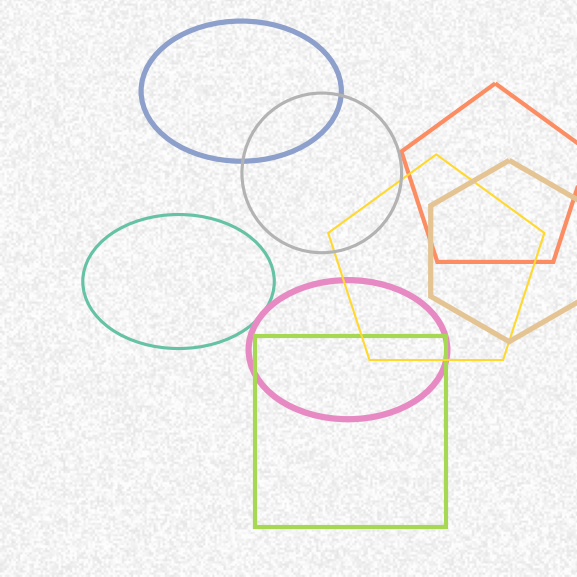[{"shape": "oval", "thickness": 1.5, "radius": 0.83, "center": [0.309, 0.512]}, {"shape": "pentagon", "thickness": 2, "radius": 0.85, "center": [0.858, 0.684]}, {"shape": "oval", "thickness": 2.5, "radius": 0.87, "center": [0.418, 0.841]}, {"shape": "oval", "thickness": 3, "radius": 0.86, "center": [0.603, 0.394]}, {"shape": "square", "thickness": 2, "radius": 0.83, "center": [0.607, 0.252]}, {"shape": "pentagon", "thickness": 1, "radius": 0.98, "center": [0.755, 0.535]}, {"shape": "hexagon", "thickness": 2.5, "radius": 0.79, "center": [0.882, 0.565]}, {"shape": "circle", "thickness": 1.5, "radius": 0.69, "center": [0.557, 0.7]}]